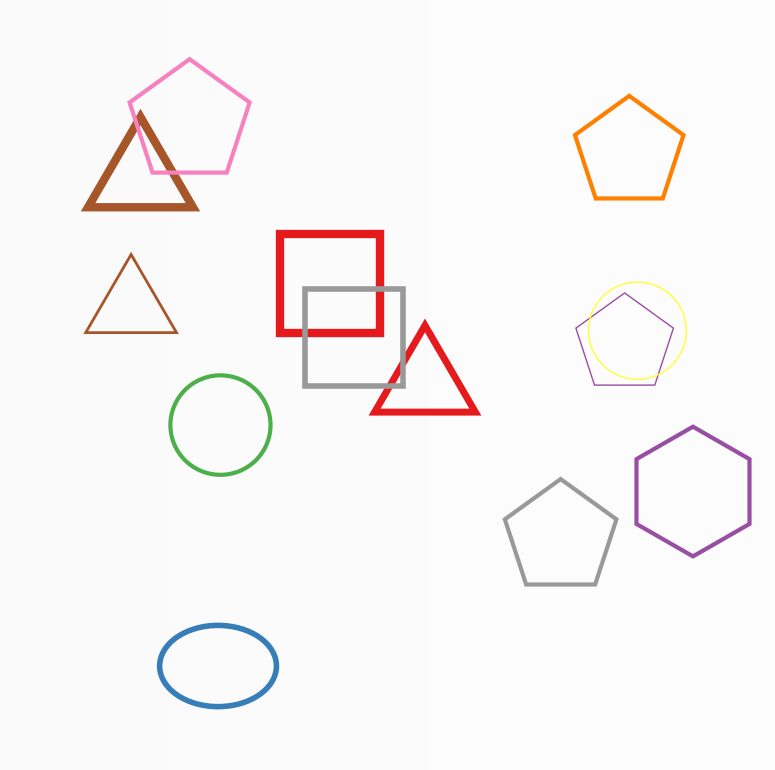[{"shape": "square", "thickness": 3, "radius": 0.32, "center": [0.426, 0.632]}, {"shape": "triangle", "thickness": 2.5, "radius": 0.38, "center": [0.548, 0.502]}, {"shape": "oval", "thickness": 2, "radius": 0.38, "center": [0.281, 0.135]}, {"shape": "circle", "thickness": 1.5, "radius": 0.32, "center": [0.284, 0.448]}, {"shape": "hexagon", "thickness": 1.5, "radius": 0.42, "center": [0.894, 0.362]}, {"shape": "pentagon", "thickness": 0.5, "radius": 0.33, "center": [0.806, 0.553]}, {"shape": "pentagon", "thickness": 1.5, "radius": 0.37, "center": [0.812, 0.802]}, {"shape": "circle", "thickness": 0.5, "radius": 0.32, "center": [0.822, 0.571]}, {"shape": "triangle", "thickness": 3, "radius": 0.39, "center": [0.181, 0.77]}, {"shape": "triangle", "thickness": 1, "radius": 0.34, "center": [0.169, 0.602]}, {"shape": "pentagon", "thickness": 1.5, "radius": 0.41, "center": [0.245, 0.842]}, {"shape": "square", "thickness": 2, "radius": 0.32, "center": [0.457, 0.562]}, {"shape": "pentagon", "thickness": 1.5, "radius": 0.38, "center": [0.723, 0.302]}]